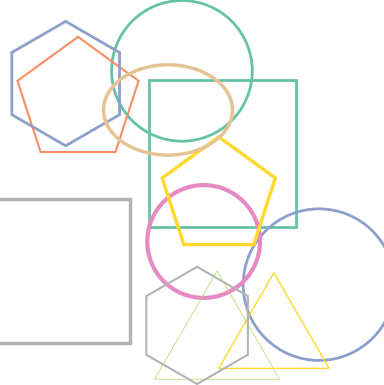[{"shape": "square", "thickness": 2, "radius": 0.95, "center": [0.577, 0.602]}, {"shape": "circle", "thickness": 2, "radius": 0.91, "center": [0.473, 0.816]}, {"shape": "pentagon", "thickness": 1.5, "radius": 0.83, "center": [0.203, 0.739]}, {"shape": "hexagon", "thickness": 2, "radius": 0.81, "center": [0.171, 0.783]}, {"shape": "circle", "thickness": 2, "radius": 0.98, "center": [0.829, 0.261]}, {"shape": "circle", "thickness": 3, "radius": 0.73, "center": [0.529, 0.373]}, {"shape": "triangle", "thickness": 0.5, "radius": 0.94, "center": [0.564, 0.109]}, {"shape": "pentagon", "thickness": 2.5, "radius": 0.77, "center": [0.568, 0.49]}, {"shape": "triangle", "thickness": 1, "radius": 0.83, "center": [0.711, 0.126]}, {"shape": "oval", "thickness": 2.5, "radius": 0.84, "center": [0.436, 0.714]}, {"shape": "hexagon", "thickness": 1.5, "radius": 0.76, "center": [0.512, 0.155]}, {"shape": "square", "thickness": 2.5, "radius": 0.93, "center": [0.152, 0.297]}]